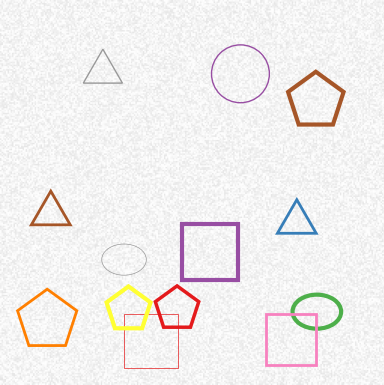[{"shape": "square", "thickness": 0.5, "radius": 0.35, "center": [0.391, 0.115]}, {"shape": "pentagon", "thickness": 2.5, "radius": 0.3, "center": [0.46, 0.198]}, {"shape": "triangle", "thickness": 2, "radius": 0.29, "center": [0.771, 0.423]}, {"shape": "oval", "thickness": 3, "radius": 0.32, "center": [0.823, 0.19]}, {"shape": "circle", "thickness": 1, "radius": 0.38, "center": [0.625, 0.808]}, {"shape": "square", "thickness": 3, "radius": 0.36, "center": [0.545, 0.346]}, {"shape": "pentagon", "thickness": 2, "radius": 0.4, "center": [0.123, 0.168]}, {"shape": "pentagon", "thickness": 3, "radius": 0.3, "center": [0.334, 0.196]}, {"shape": "triangle", "thickness": 2, "radius": 0.29, "center": [0.132, 0.445]}, {"shape": "pentagon", "thickness": 3, "radius": 0.38, "center": [0.82, 0.738]}, {"shape": "square", "thickness": 2, "radius": 0.33, "center": [0.755, 0.118]}, {"shape": "oval", "thickness": 0.5, "radius": 0.29, "center": [0.322, 0.326]}, {"shape": "triangle", "thickness": 1, "radius": 0.29, "center": [0.267, 0.813]}]